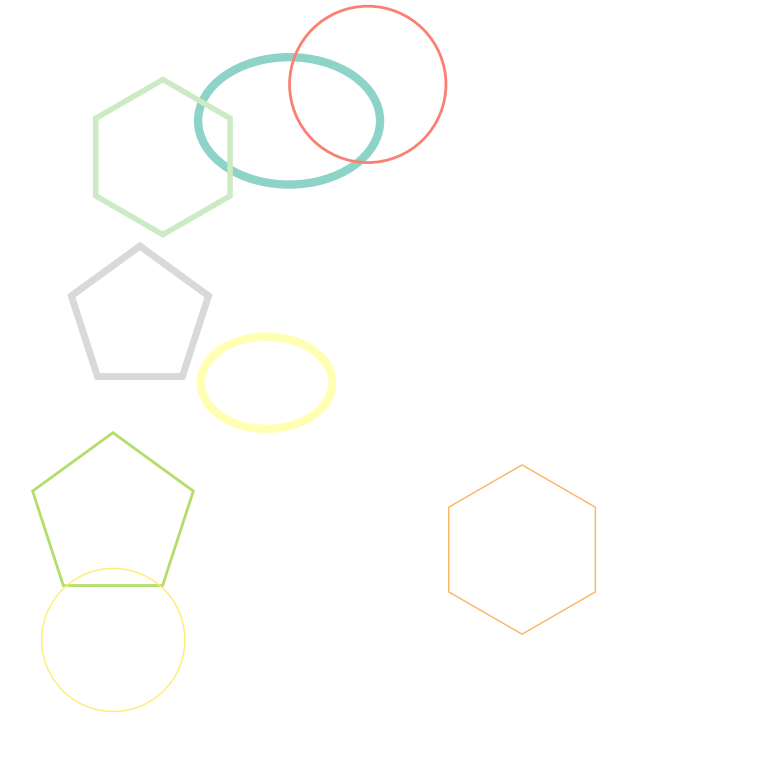[{"shape": "oval", "thickness": 3, "radius": 0.59, "center": [0.375, 0.843]}, {"shape": "oval", "thickness": 3, "radius": 0.43, "center": [0.346, 0.503]}, {"shape": "circle", "thickness": 1, "radius": 0.51, "center": [0.478, 0.89]}, {"shape": "hexagon", "thickness": 0.5, "radius": 0.55, "center": [0.678, 0.286]}, {"shape": "pentagon", "thickness": 1, "radius": 0.55, "center": [0.147, 0.328]}, {"shape": "pentagon", "thickness": 2.5, "radius": 0.47, "center": [0.182, 0.587]}, {"shape": "hexagon", "thickness": 2, "radius": 0.5, "center": [0.212, 0.796]}, {"shape": "circle", "thickness": 0.5, "radius": 0.46, "center": [0.147, 0.169]}]